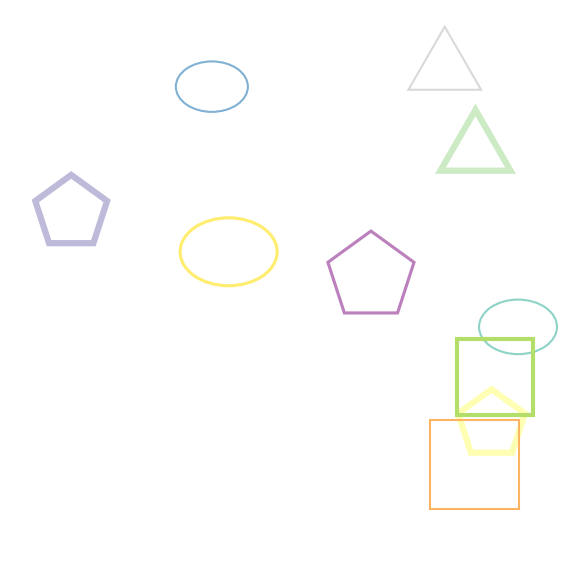[{"shape": "oval", "thickness": 1, "radius": 0.34, "center": [0.897, 0.433]}, {"shape": "pentagon", "thickness": 3, "radius": 0.3, "center": [0.851, 0.264]}, {"shape": "pentagon", "thickness": 3, "radius": 0.33, "center": [0.123, 0.631]}, {"shape": "oval", "thickness": 1, "radius": 0.31, "center": [0.367, 0.849]}, {"shape": "square", "thickness": 1, "radius": 0.38, "center": [0.821, 0.195]}, {"shape": "square", "thickness": 2, "radius": 0.33, "center": [0.857, 0.347]}, {"shape": "triangle", "thickness": 1, "radius": 0.36, "center": [0.77, 0.88]}, {"shape": "pentagon", "thickness": 1.5, "radius": 0.39, "center": [0.642, 0.521]}, {"shape": "triangle", "thickness": 3, "radius": 0.35, "center": [0.823, 0.739]}, {"shape": "oval", "thickness": 1.5, "radius": 0.42, "center": [0.396, 0.563]}]